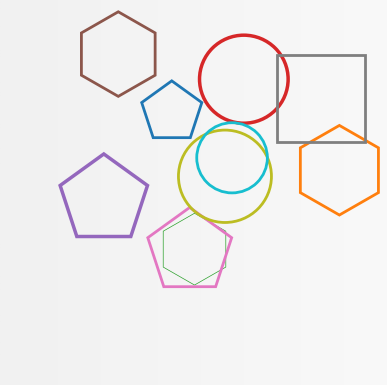[{"shape": "pentagon", "thickness": 2, "radius": 0.41, "center": [0.443, 0.708]}, {"shape": "hexagon", "thickness": 2, "radius": 0.58, "center": [0.876, 0.558]}, {"shape": "hexagon", "thickness": 0.5, "radius": 0.47, "center": [0.502, 0.353]}, {"shape": "circle", "thickness": 2.5, "radius": 0.57, "center": [0.629, 0.794]}, {"shape": "pentagon", "thickness": 2.5, "radius": 0.59, "center": [0.268, 0.482]}, {"shape": "hexagon", "thickness": 2, "radius": 0.55, "center": [0.305, 0.86]}, {"shape": "pentagon", "thickness": 2, "radius": 0.57, "center": [0.49, 0.347]}, {"shape": "square", "thickness": 2, "radius": 0.57, "center": [0.828, 0.745]}, {"shape": "circle", "thickness": 2, "radius": 0.6, "center": [0.581, 0.542]}, {"shape": "circle", "thickness": 2, "radius": 0.46, "center": [0.599, 0.59]}]